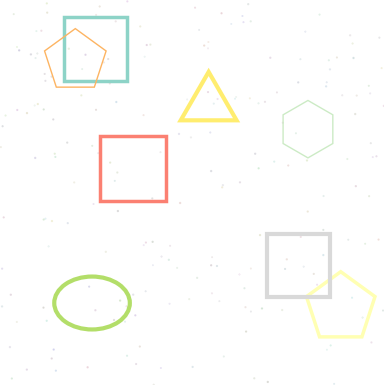[{"shape": "square", "thickness": 2.5, "radius": 0.41, "center": [0.248, 0.872]}, {"shape": "pentagon", "thickness": 2.5, "radius": 0.47, "center": [0.885, 0.201]}, {"shape": "square", "thickness": 2.5, "radius": 0.43, "center": [0.345, 0.562]}, {"shape": "pentagon", "thickness": 1, "radius": 0.42, "center": [0.196, 0.842]}, {"shape": "oval", "thickness": 3, "radius": 0.49, "center": [0.239, 0.213]}, {"shape": "square", "thickness": 3, "radius": 0.41, "center": [0.775, 0.31]}, {"shape": "hexagon", "thickness": 1, "radius": 0.37, "center": [0.8, 0.664]}, {"shape": "triangle", "thickness": 3, "radius": 0.42, "center": [0.542, 0.729]}]